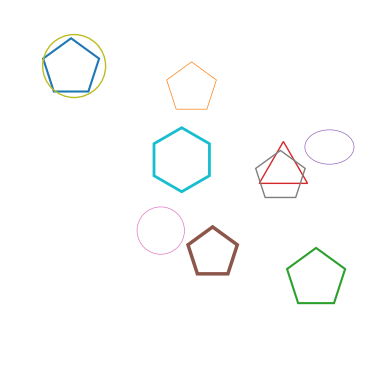[{"shape": "pentagon", "thickness": 1.5, "radius": 0.38, "center": [0.185, 0.824]}, {"shape": "pentagon", "thickness": 0.5, "radius": 0.34, "center": [0.497, 0.771]}, {"shape": "pentagon", "thickness": 1.5, "radius": 0.4, "center": [0.821, 0.277]}, {"shape": "triangle", "thickness": 1, "radius": 0.36, "center": [0.736, 0.56]}, {"shape": "oval", "thickness": 0.5, "radius": 0.32, "center": [0.856, 0.618]}, {"shape": "pentagon", "thickness": 2.5, "radius": 0.34, "center": [0.552, 0.343]}, {"shape": "circle", "thickness": 0.5, "radius": 0.31, "center": [0.418, 0.401]}, {"shape": "pentagon", "thickness": 1, "radius": 0.34, "center": [0.728, 0.542]}, {"shape": "circle", "thickness": 1, "radius": 0.41, "center": [0.193, 0.829]}, {"shape": "hexagon", "thickness": 2, "radius": 0.42, "center": [0.472, 0.585]}]